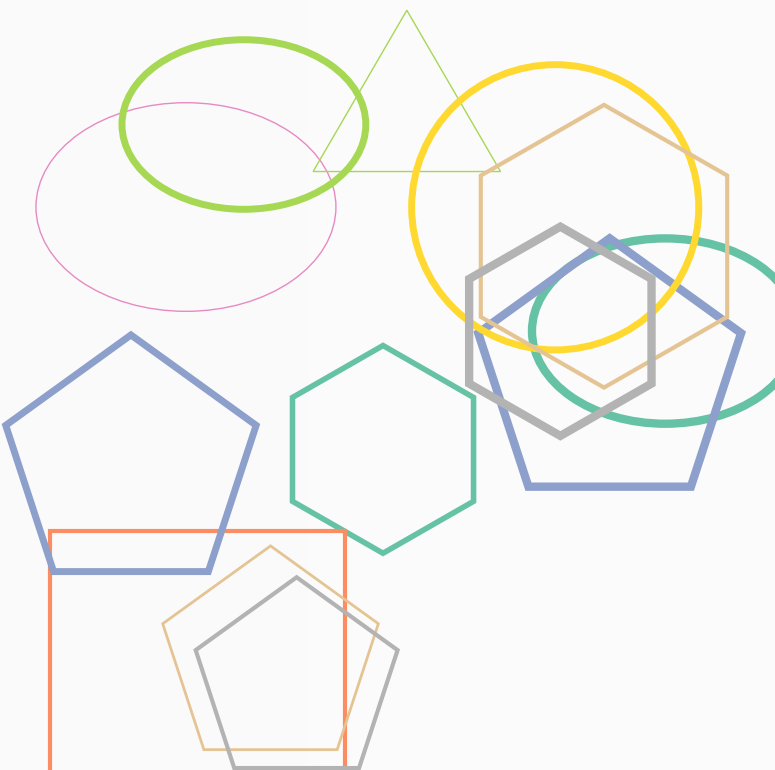[{"shape": "hexagon", "thickness": 2, "radius": 0.67, "center": [0.494, 0.416]}, {"shape": "oval", "thickness": 3, "radius": 0.86, "center": [0.858, 0.57]}, {"shape": "square", "thickness": 1.5, "radius": 0.95, "center": [0.255, 0.121]}, {"shape": "pentagon", "thickness": 2.5, "radius": 0.85, "center": [0.169, 0.395]}, {"shape": "pentagon", "thickness": 3, "radius": 0.89, "center": [0.787, 0.512]}, {"shape": "oval", "thickness": 0.5, "radius": 0.97, "center": [0.24, 0.731]}, {"shape": "triangle", "thickness": 0.5, "radius": 0.7, "center": [0.525, 0.847]}, {"shape": "oval", "thickness": 2.5, "radius": 0.79, "center": [0.315, 0.838]}, {"shape": "circle", "thickness": 2.5, "radius": 0.93, "center": [0.716, 0.731]}, {"shape": "pentagon", "thickness": 1, "radius": 0.73, "center": [0.349, 0.145]}, {"shape": "hexagon", "thickness": 1.5, "radius": 0.92, "center": [0.779, 0.68]}, {"shape": "hexagon", "thickness": 3, "radius": 0.68, "center": [0.723, 0.57]}, {"shape": "pentagon", "thickness": 1.5, "radius": 0.68, "center": [0.383, 0.113]}]